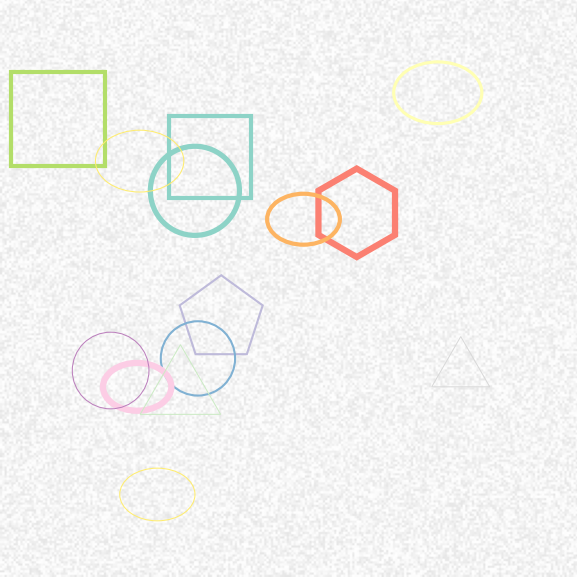[{"shape": "circle", "thickness": 2.5, "radius": 0.39, "center": [0.337, 0.669]}, {"shape": "square", "thickness": 2, "radius": 0.36, "center": [0.364, 0.727]}, {"shape": "oval", "thickness": 1.5, "radius": 0.38, "center": [0.758, 0.839]}, {"shape": "pentagon", "thickness": 1, "radius": 0.38, "center": [0.383, 0.447]}, {"shape": "hexagon", "thickness": 3, "radius": 0.38, "center": [0.618, 0.631]}, {"shape": "circle", "thickness": 1, "radius": 0.32, "center": [0.343, 0.379]}, {"shape": "oval", "thickness": 2, "radius": 0.31, "center": [0.526, 0.62]}, {"shape": "square", "thickness": 2, "radius": 0.41, "center": [0.1, 0.793]}, {"shape": "oval", "thickness": 3, "radius": 0.3, "center": [0.238, 0.329]}, {"shape": "triangle", "thickness": 0.5, "radius": 0.29, "center": [0.798, 0.358]}, {"shape": "circle", "thickness": 0.5, "radius": 0.33, "center": [0.192, 0.358]}, {"shape": "triangle", "thickness": 0.5, "radius": 0.4, "center": [0.312, 0.322]}, {"shape": "oval", "thickness": 0.5, "radius": 0.38, "center": [0.242, 0.72]}, {"shape": "oval", "thickness": 0.5, "radius": 0.33, "center": [0.272, 0.143]}]